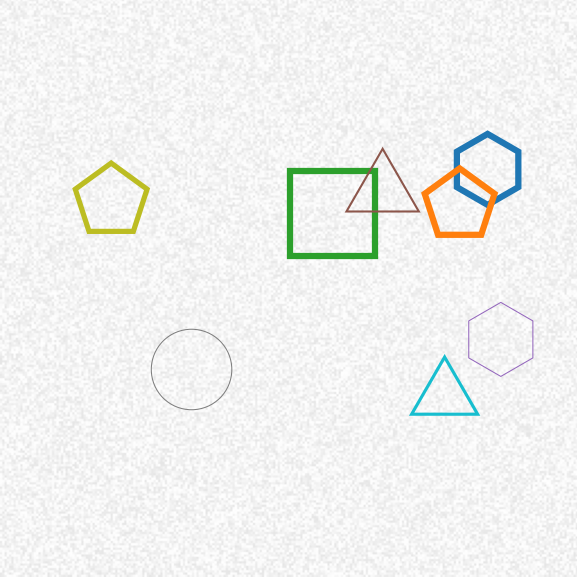[{"shape": "hexagon", "thickness": 3, "radius": 0.31, "center": [0.844, 0.706]}, {"shape": "pentagon", "thickness": 3, "radius": 0.32, "center": [0.796, 0.644]}, {"shape": "square", "thickness": 3, "radius": 0.37, "center": [0.576, 0.629]}, {"shape": "hexagon", "thickness": 0.5, "radius": 0.32, "center": [0.867, 0.411]}, {"shape": "triangle", "thickness": 1, "radius": 0.36, "center": [0.663, 0.669]}, {"shape": "circle", "thickness": 0.5, "radius": 0.35, "center": [0.332, 0.359]}, {"shape": "pentagon", "thickness": 2.5, "radius": 0.33, "center": [0.193, 0.651]}, {"shape": "triangle", "thickness": 1.5, "radius": 0.33, "center": [0.77, 0.315]}]